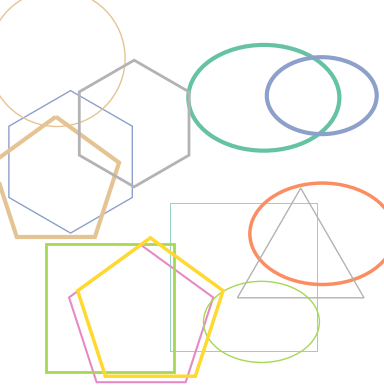[{"shape": "square", "thickness": 0.5, "radius": 0.96, "center": [0.633, 0.281]}, {"shape": "oval", "thickness": 3, "radius": 0.98, "center": [0.685, 0.746]}, {"shape": "oval", "thickness": 2.5, "radius": 0.94, "center": [0.837, 0.393]}, {"shape": "oval", "thickness": 3, "radius": 0.71, "center": [0.836, 0.752]}, {"shape": "hexagon", "thickness": 1, "radius": 0.93, "center": [0.183, 0.58]}, {"shape": "pentagon", "thickness": 1.5, "radius": 0.98, "center": [0.367, 0.167]}, {"shape": "square", "thickness": 2, "radius": 0.83, "center": [0.286, 0.2]}, {"shape": "oval", "thickness": 1, "radius": 0.75, "center": [0.679, 0.164]}, {"shape": "pentagon", "thickness": 2.5, "radius": 0.99, "center": [0.391, 0.184]}, {"shape": "pentagon", "thickness": 3, "radius": 0.86, "center": [0.145, 0.524]}, {"shape": "circle", "thickness": 1, "radius": 0.89, "center": [0.147, 0.849]}, {"shape": "hexagon", "thickness": 2, "radius": 0.82, "center": [0.348, 0.679]}, {"shape": "triangle", "thickness": 1, "radius": 0.95, "center": [0.781, 0.321]}]